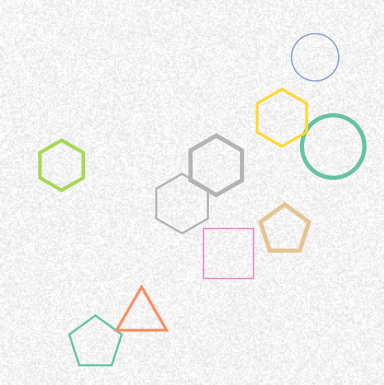[{"shape": "pentagon", "thickness": 1.5, "radius": 0.36, "center": [0.248, 0.109]}, {"shape": "circle", "thickness": 3, "radius": 0.41, "center": [0.865, 0.619]}, {"shape": "triangle", "thickness": 2, "radius": 0.38, "center": [0.368, 0.18]}, {"shape": "circle", "thickness": 1, "radius": 0.31, "center": [0.818, 0.851]}, {"shape": "square", "thickness": 1, "radius": 0.32, "center": [0.593, 0.343]}, {"shape": "hexagon", "thickness": 2.5, "radius": 0.32, "center": [0.16, 0.571]}, {"shape": "hexagon", "thickness": 2, "radius": 0.37, "center": [0.732, 0.694]}, {"shape": "pentagon", "thickness": 3, "radius": 0.33, "center": [0.74, 0.403]}, {"shape": "hexagon", "thickness": 1.5, "radius": 0.39, "center": [0.473, 0.471]}, {"shape": "hexagon", "thickness": 3, "radius": 0.39, "center": [0.562, 0.571]}]